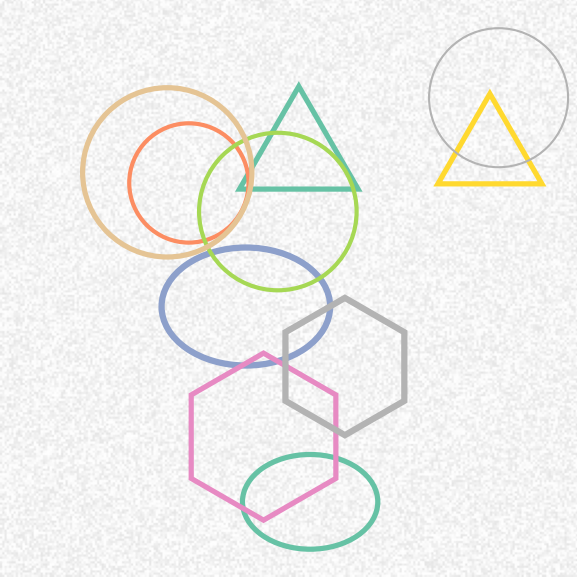[{"shape": "triangle", "thickness": 2.5, "radius": 0.59, "center": [0.517, 0.731]}, {"shape": "oval", "thickness": 2.5, "radius": 0.59, "center": [0.537, 0.13]}, {"shape": "circle", "thickness": 2, "radius": 0.52, "center": [0.327, 0.682]}, {"shape": "oval", "thickness": 3, "radius": 0.73, "center": [0.426, 0.468]}, {"shape": "hexagon", "thickness": 2.5, "radius": 0.72, "center": [0.456, 0.243]}, {"shape": "circle", "thickness": 2, "radius": 0.68, "center": [0.481, 0.633]}, {"shape": "triangle", "thickness": 2.5, "radius": 0.52, "center": [0.848, 0.733]}, {"shape": "circle", "thickness": 2.5, "radius": 0.73, "center": [0.29, 0.701]}, {"shape": "hexagon", "thickness": 3, "radius": 0.59, "center": [0.597, 0.364]}, {"shape": "circle", "thickness": 1, "radius": 0.6, "center": [0.863, 0.83]}]